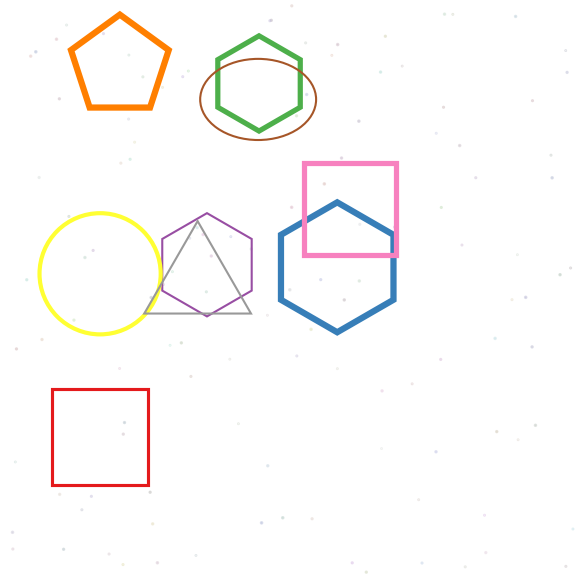[{"shape": "square", "thickness": 1.5, "radius": 0.42, "center": [0.173, 0.243]}, {"shape": "hexagon", "thickness": 3, "radius": 0.56, "center": [0.584, 0.536]}, {"shape": "hexagon", "thickness": 2.5, "radius": 0.41, "center": [0.449, 0.855]}, {"shape": "hexagon", "thickness": 1, "radius": 0.45, "center": [0.358, 0.541]}, {"shape": "pentagon", "thickness": 3, "radius": 0.44, "center": [0.208, 0.885]}, {"shape": "circle", "thickness": 2, "radius": 0.52, "center": [0.173, 0.525]}, {"shape": "oval", "thickness": 1, "radius": 0.5, "center": [0.447, 0.827]}, {"shape": "square", "thickness": 2.5, "radius": 0.4, "center": [0.606, 0.638]}, {"shape": "triangle", "thickness": 1, "radius": 0.53, "center": [0.342, 0.51]}]